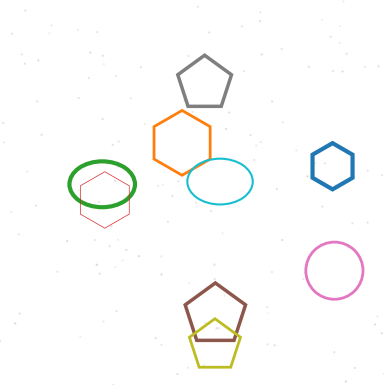[{"shape": "hexagon", "thickness": 3, "radius": 0.3, "center": [0.864, 0.568]}, {"shape": "hexagon", "thickness": 2, "radius": 0.42, "center": [0.473, 0.629]}, {"shape": "oval", "thickness": 3, "radius": 0.43, "center": [0.265, 0.521]}, {"shape": "hexagon", "thickness": 0.5, "radius": 0.37, "center": [0.272, 0.481]}, {"shape": "pentagon", "thickness": 2.5, "radius": 0.41, "center": [0.559, 0.183]}, {"shape": "circle", "thickness": 2, "radius": 0.37, "center": [0.869, 0.297]}, {"shape": "pentagon", "thickness": 2.5, "radius": 0.37, "center": [0.532, 0.783]}, {"shape": "pentagon", "thickness": 2, "radius": 0.35, "center": [0.558, 0.103]}, {"shape": "oval", "thickness": 1.5, "radius": 0.42, "center": [0.572, 0.528]}]